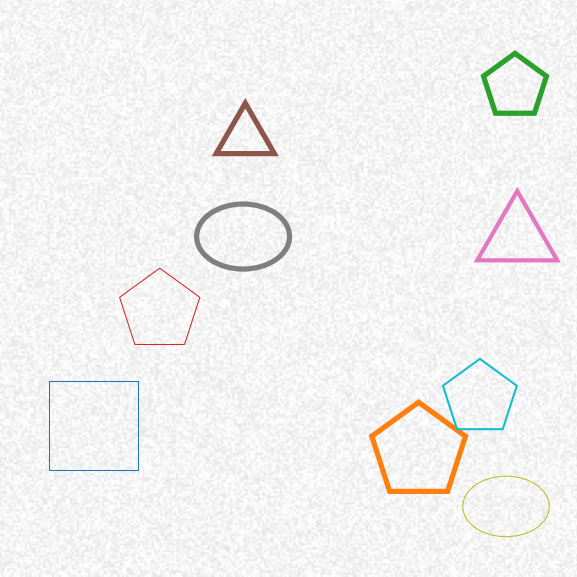[{"shape": "square", "thickness": 0.5, "radius": 0.38, "center": [0.162, 0.263]}, {"shape": "pentagon", "thickness": 2.5, "radius": 0.43, "center": [0.725, 0.217]}, {"shape": "pentagon", "thickness": 2.5, "radius": 0.29, "center": [0.892, 0.849]}, {"shape": "pentagon", "thickness": 0.5, "radius": 0.37, "center": [0.277, 0.462]}, {"shape": "triangle", "thickness": 2.5, "radius": 0.29, "center": [0.425, 0.762]}, {"shape": "triangle", "thickness": 2, "radius": 0.4, "center": [0.896, 0.588]}, {"shape": "oval", "thickness": 2.5, "radius": 0.4, "center": [0.421, 0.59]}, {"shape": "oval", "thickness": 0.5, "radius": 0.37, "center": [0.876, 0.122]}, {"shape": "pentagon", "thickness": 1, "radius": 0.34, "center": [0.831, 0.31]}]